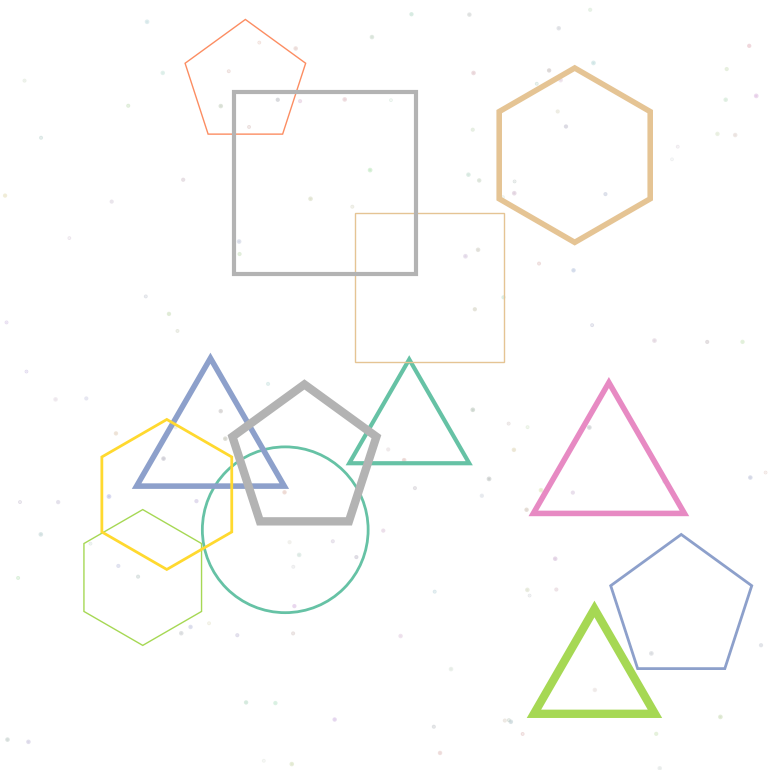[{"shape": "triangle", "thickness": 1.5, "radius": 0.45, "center": [0.531, 0.443]}, {"shape": "circle", "thickness": 1, "radius": 0.54, "center": [0.37, 0.312]}, {"shape": "pentagon", "thickness": 0.5, "radius": 0.41, "center": [0.319, 0.892]}, {"shape": "pentagon", "thickness": 1, "radius": 0.48, "center": [0.885, 0.21]}, {"shape": "triangle", "thickness": 2, "radius": 0.55, "center": [0.273, 0.424]}, {"shape": "triangle", "thickness": 2, "radius": 0.57, "center": [0.791, 0.39]}, {"shape": "triangle", "thickness": 3, "radius": 0.45, "center": [0.772, 0.118]}, {"shape": "hexagon", "thickness": 0.5, "radius": 0.44, "center": [0.185, 0.25]}, {"shape": "hexagon", "thickness": 1, "radius": 0.49, "center": [0.217, 0.358]}, {"shape": "hexagon", "thickness": 2, "radius": 0.57, "center": [0.746, 0.798]}, {"shape": "square", "thickness": 0.5, "radius": 0.49, "center": [0.558, 0.627]}, {"shape": "pentagon", "thickness": 3, "radius": 0.49, "center": [0.395, 0.402]}, {"shape": "square", "thickness": 1.5, "radius": 0.59, "center": [0.422, 0.762]}]